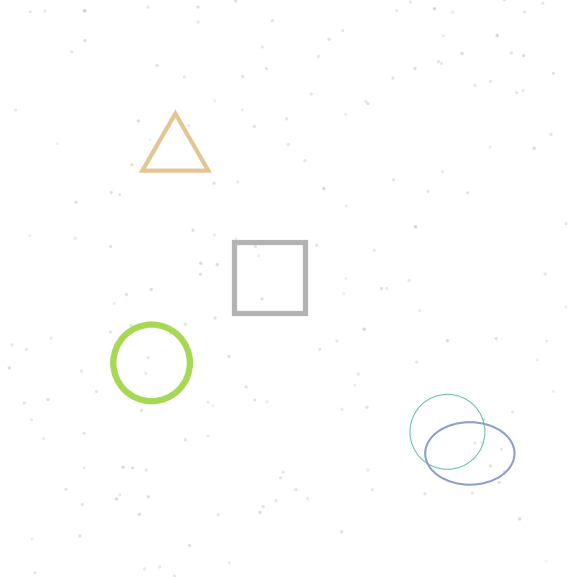[{"shape": "circle", "thickness": 0.5, "radius": 0.32, "center": [0.775, 0.251]}, {"shape": "oval", "thickness": 1, "radius": 0.39, "center": [0.814, 0.214]}, {"shape": "circle", "thickness": 3, "radius": 0.33, "center": [0.263, 0.371]}, {"shape": "triangle", "thickness": 2, "radius": 0.33, "center": [0.304, 0.737]}, {"shape": "square", "thickness": 2.5, "radius": 0.31, "center": [0.467, 0.519]}]